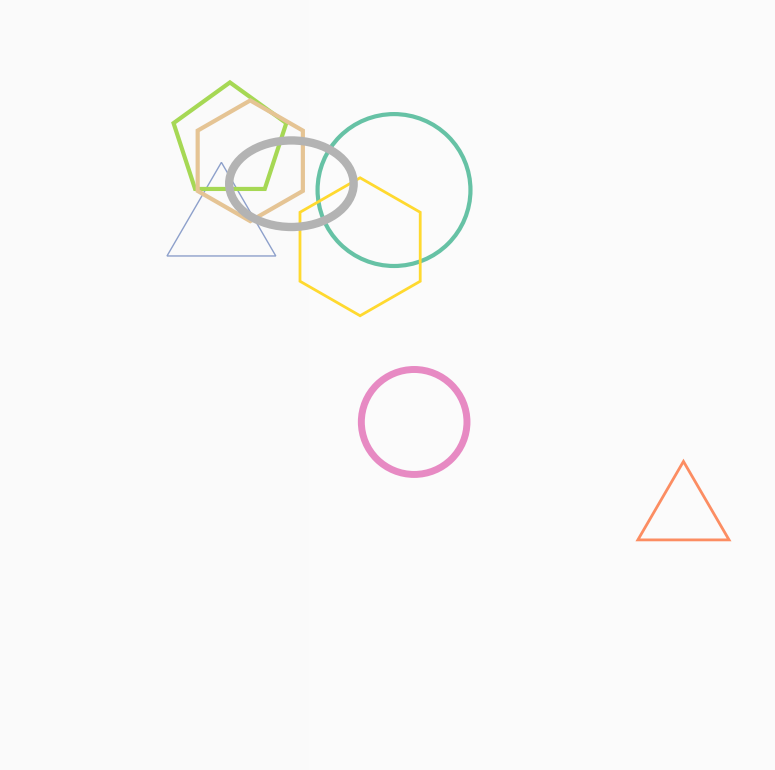[{"shape": "circle", "thickness": 1.5, "radius": 0.49, "center": [0.508, 0.753]}, {"shape": "triangle", "thickness": 1, "radius": 0.34, "center": [0.882, 0.333]}, {"shape": "triangle", "thickness": 0.5, "radius": 0.41, "center": [0.286, 0.708]}, {"shape": "circle", "thickness": 2.5, "radius": 0.34, "center": [0.534, 0.452]}, {"shape": "pentagon", "thickness": 1.5, "radius": 0.38, "center": [0.297, 0.816]}, {"shape": "hexagon", "thickness": 1, "radius": 0.45, "center": [0.465, 0.68]}, {"shape": "hexagon", "thickness": 1.5, "radius": 0.39, "center": [0.323, 0.791]}, {"shape": "oval", "thickness": 3, "radius": 0.4, "center": [0.376, 0.761]}]